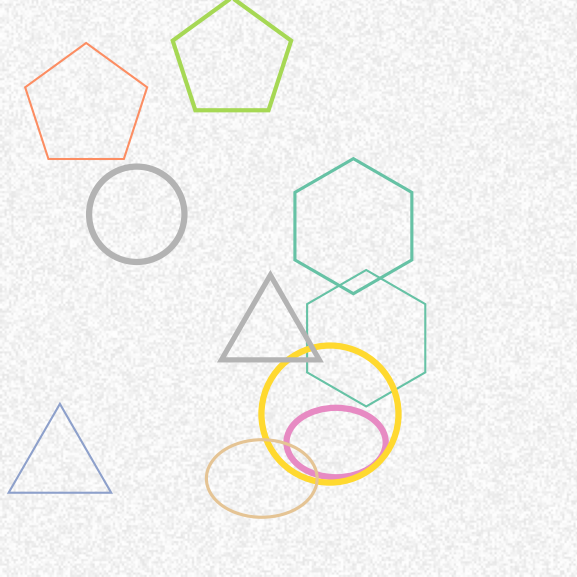[{"shape": "hexagon", "thickness": 1.5, "radius": 0.58, "center": [0.612, 0.608]}, {"shape": "hexagon", "thickness": 1, "radius": 0.59, "center": [0.634, 0.413]}, {"shape": "pentagon", "thickness": 1, "radius": 0.56, "center": [0.149, 0.814]}, {"shape": "triangle", "thickness": 1, "radius": 0.51, "center": [0.104, 0.197]}, {"shape": "oval", "thickness": 3, "radius": 0.43, "center": [0.582, 0.233]}, {"shape": "pentagon", "thickness": 2, "radius": 0.54, "center": [0.402, 0.895]}, {"shape": "circle", "thickness": 3, "radius": 0.59, "center": [0.571, 0.282]}, {"shape": "oval", "thickness": 1.5, "radius": 0.48, "center": [0.453, 0.171]}, {"shape": "triangle", "thickness": 2.5, "radius": 0.49, "center": [0.468, 0.425]}, {"shape": "circle", "thickness": 3, "radius": 0.41, "center": [0.237, 0.628]}]